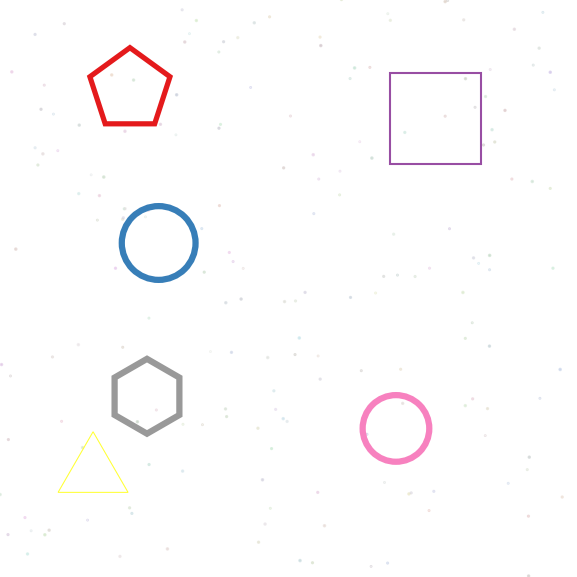[{"shape": "pentagon", "thickness": 2.5, "radius": 0.36, "center": [0.225, 0.844]}, {"shape": "circle", "thickness": 3, "radius": 0.32, "center": [0.275, 0.578]}, {"shape": "square", "thickness": 1, "radius": 0.4, "center": [0.754, 0.794]}, {"shape": "triangle", "thickness": 0.5, "radius": 0.35, "center": [0.161, 0.182]}, {"shape": "circle", "thickness": 3, "radius": 0.29, "center": [0.686, 0.257]}, {"shape": "hexagon", "thickness": 3, "radius": 0.32, "center": [0.255, 0.313]}]